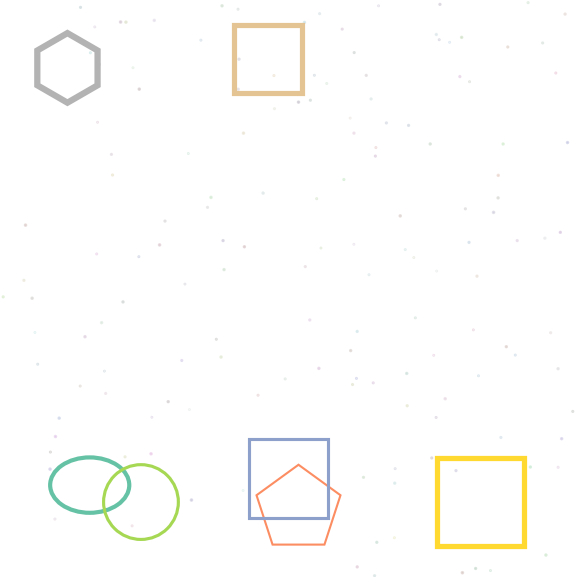[{"shape": "oval", "thickness": 2, "radius": 0.34, "center": [0.155, 0.159]}, {"shape": "pentagon", "thickness": 1, "radius": 0.38, "center": [0.517, 0.118]}, {"shape": "square", "thickness": 1.5, "radius": 0.34, "center": [0.5, 0.17]}, {"shape": "circle", "thickness": 1.5, "radius": 0.32, "center": [0.244, 0.13]}, {"shape": "square", "thickness": 2.5, "radius": 0.38, "center": [0.832, 0.13]}, {"shape": "square", "thickness": 2.5, "radius": 0.29, "center": [0.464, 0.897]}, {"shape": "hexagon", "thickness": 3, "radius": 0.3, "center": [0.117, 0.882]}]